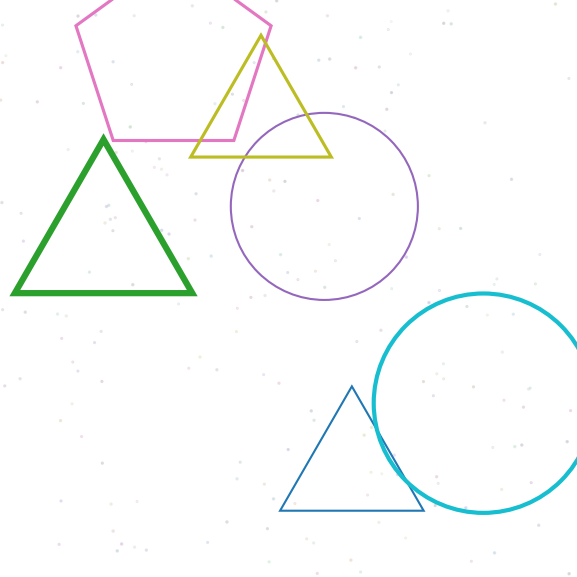[{"shape": "triangle", "thickness": 1, "radius": 0.72, "center": [0.609, 0.187]}, {"shape": "triangle", "thickness": 3, "radius": 0.89, "center": [0.179, 0.58]}, {"shape": "circle", "thickness": 1, "radius": 0.81, "center": [0.562, 0.642]}, {"shape": "pentagon", "thickness": 1.5, "radius": 0.89, "center": [0.3, 0.9]}, {"shape": "triangle", "thickness": 1.5, "radius": 0.7, "center": [0.452, 0.797]}, {"shape": "circle", "thickness": 2, "radius": 0.95, "center": [0.837, 0.301]}]